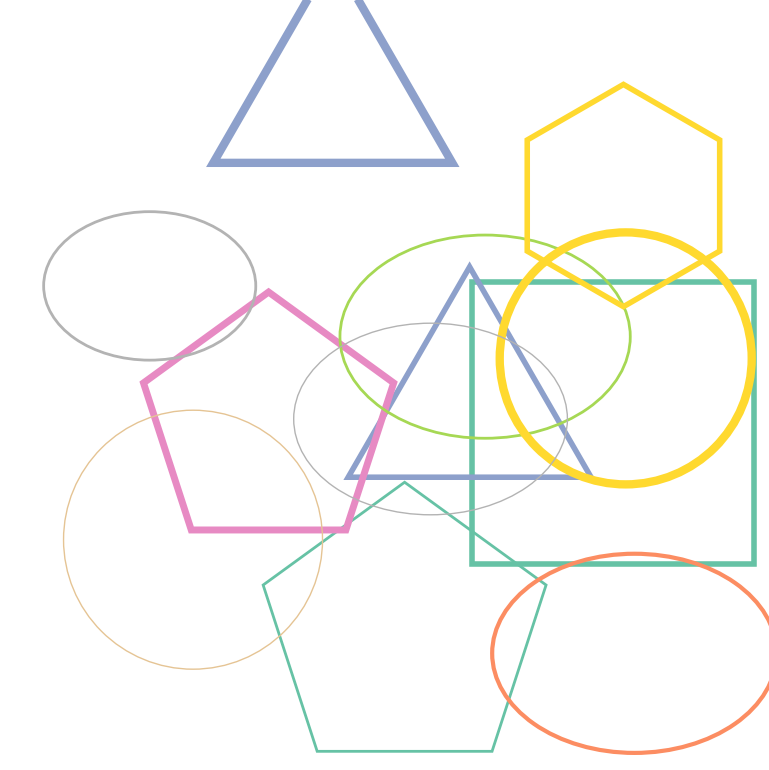[{"shape": "square", "thickness": 2, "radius": 0.92, "center": [0.796, 0.451]}, {"shape": "pentagon", "thickness": 1, "radius": 0.97, "center": [0.525, 0.181]}, {"shape": "oval", "thickness": 1.5, "radius": 0.92, "center": [0.824, 0.152]}, {"shape": "triangle", "thickness": 2, "radius": 0.91, "center": [0.61, 0.471]}, {"shape": "triangle", "thickness": 3, "radius": 0.9, "center": [0.432, 0.878]}, {"shape": "pentagon", "thickness": 2.5, "radius": 0.85, "center": [0.349, 0.45]}, {"shape": "oval", "thickness": 1, "radius": 0.94, "center": [0.63, 0.563]}, {"shape": "circle", "thickness": 3, "radius": 0.82, "center": [0.813, 0.535]}, {"shape": "hexagon", "thickness": 2, "radius": 0.72, "center": [0.81, 0.746]}, {"shape": "circle", "thickness": 0.5, "radius": 0.84, "center": [0.251, 0.299]}, {"shape": "oval", "thickness": 1, "radius": 0.69, "center": [0.194, 0.629]}, {"shape": "oval", "thickness": 0.5, "radius": 0.89, "center": [0.559, 0.456]}]